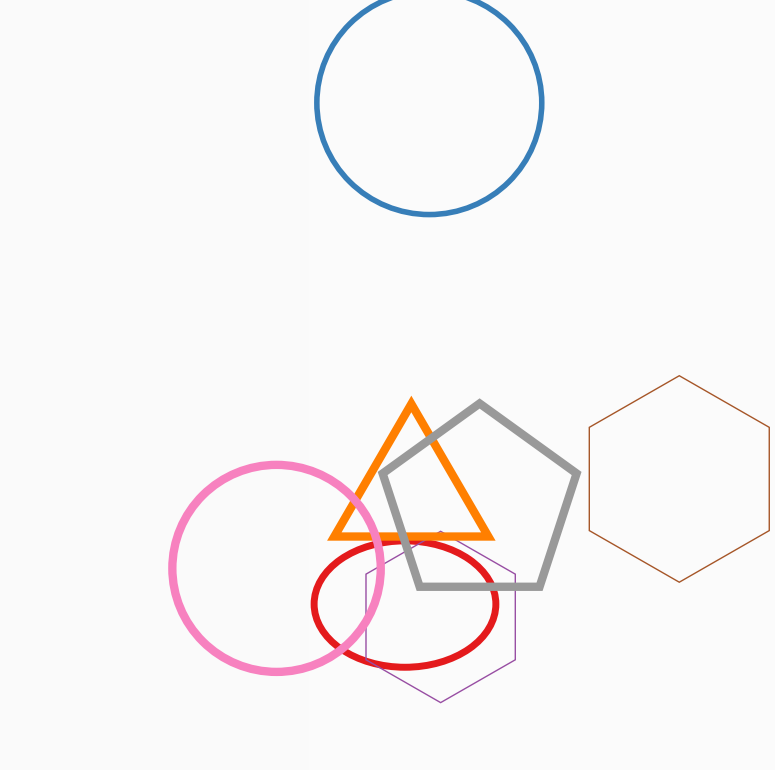[{"shape": "oval", "thickness": 2.5, "radius": 0.59, "center": [0.523, 0.216]}, {"shape": "circle", "thickness": 2, "radius": 0.73, "center": [0.554, 0.866]}, {"shape": "hexagon", "thickness": 0.5, "radius": 0.56, "center": [0.569, 0.199]}, {"shape": "triangle", "thickness": 3, "radius": 0.57, "center": [0.531, 0.361]}, {"shape": "hexagon", "thickness": 0.5, "radius": 0.67, "center": [0.876, 0.378]}, {"shape": "circle", "thickness": 3, "radius": 0.67, "center": [0.357, 0.262]}, {"shape": "pentagon", "thickness": 3, "radius": 0.66, "center": [0.619, 0.344]}]